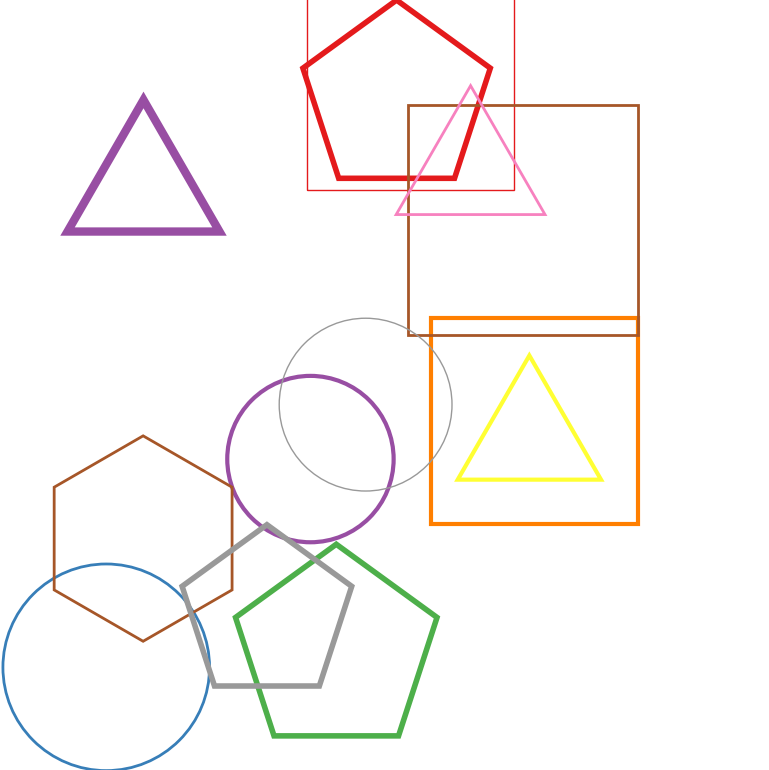[{"shape": "pentagon", "thickness": 2, "radius": 0.64, "center": [0.515, 0.872]}, {"shape": "square", "thickness": 0.5, "radius": 0.67, "center": [0.533, 0.887]}, {"shape": "circle", "thickness": 1, "radius": 0.67, "center": [0.138, 0.133]}, {"shape": "pentagon", "thickness": 2, "radius": 0.69, "center": [0.437, 0.156]}, {"shape": "circle", "thickness": 1.5, "radius": 0.54, "center": [0.403, 0.404]}, {"shape": "triangle", "thickness": 3, "radius": 0.57, "center": [0.186, 0.756]}, {"shape": "square", "thickness": 1.5, "radius": 0.67, "center": [0.694, 0.453]}, {"shape": "triangle", "thickness": 1.5, "radius": 0.54, "center": [0.687, 0.431]}, {"shape": "hexagon", "thickness": 1, "radius": 0.67, "center": [0.186, 0.301]}, {"shape": "square", "thickness": 1, "radius": 0.75, "center": [0.68, 0.715]}, {"shape": "triangle", "thickness": 1, "radius": 0.56, "center": [0.611, 0.777]}, {"shape": "circle", "thickness": 0.5, "radius": 0.56, "center": [0.475, 0.475]}, {"shape": "pentagon", "thickness": 2, "radius": 0.58, "center": [0.347, 0.203]}]